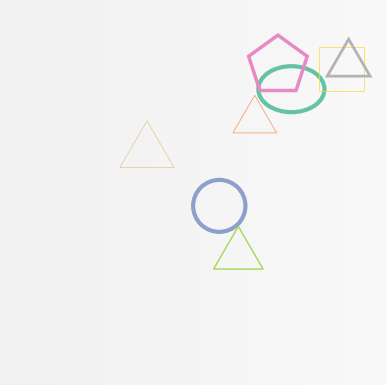[{"shape": "oval", "thickness": 3, "radius": 0.43, "center": [0.752, 0.768]}, {"shape": "triangle", "thickness": 0.5, "radius": 0.33, "center": [0.657, 0.687]}, {"shape": "circle", "thickness": 3, "radius": 0.34, "center": [0.566, 0.465]}, {"shape": "pentagon", "thickness": 2.5, "radius": 0.4, "center": [0.717, 0.829]}, {"shape": "triangle", "thickness": 1, "radius": 0.37, "center": [0.615, 0.338]}, {"shape": "square", "thickness": 0.5, "radius": 0.29, "center": [0.881, 0.821]}, {"shape": "triangle", "thickness": 0.5, "radius": 0.41, "center": [0.379, 0.605]}, {"shape": "triangle", "thickness": 2, "radius": 0.32, "center": [0.9, 0.834]}]